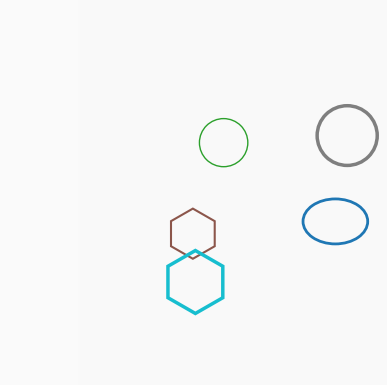[{"shape": "oval", "thickness": 2, "radius": 0.42, "center": [0.865, 0.425]}, {"shape": "circle", "thickness": 1, "radius": 0.31, "center": [0.577, 0.629]}, {"shape": "hexagon", "thickness": 1.5, "radius": 0.33, "center": [0.498, 0.393]}, {"shape": "circle", "thickness": 2.5, "radius": 0.39, "center": [0.896, 0.648]}, {"shape": "hexagon", "thickness": 2.5, "radius": 0.41, "center": [0.504, 0.268]}]